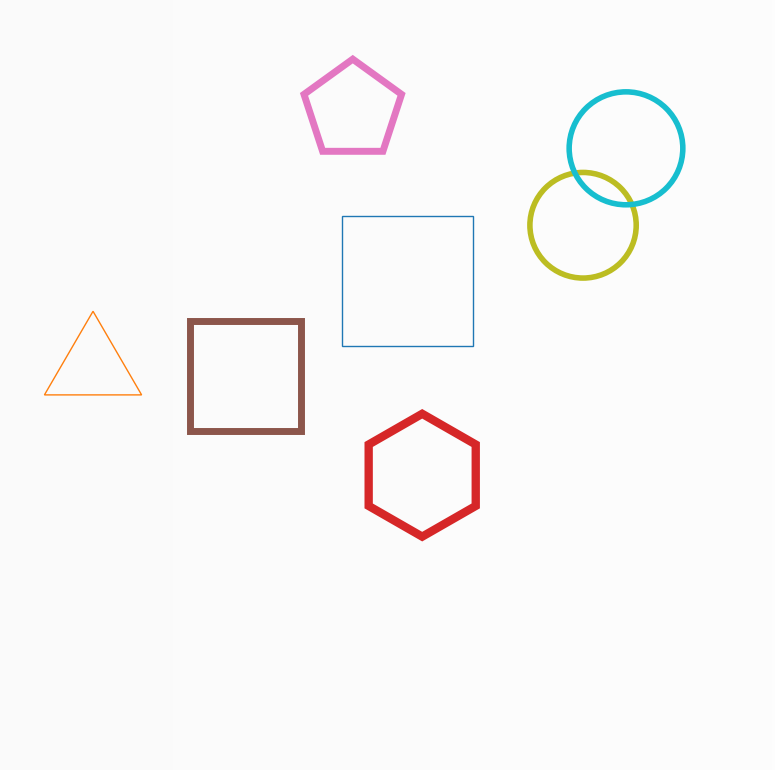[{"shape": "square", "thickness": 0.5, "radius": 0.42, "center": [0.526, 0.635]}, {"shape": "triangle", "thickness": 0.5, "radius": 0.36, "center": [0.12, 0.523]}, {"shape": "hexagon", "thickness": 3, "radius": 0.4, "center": [0.545, 0.383]}, {"shape": "square", "thickness": 2.5, "radius": 0.36, "center": [0.316, 0.512]}, {"shape": "pentagon", "thickness": 2.5, "radius": 0.33, "center": [0.455, 0.857]}, {"shape": "circle", "thickness": 2, "radius": 0.34, "center": [0.752, 0.707]}, {"shape": "circle", "thickness": 2, "radius": 0.37, "center": [0.808, 0.807]}]